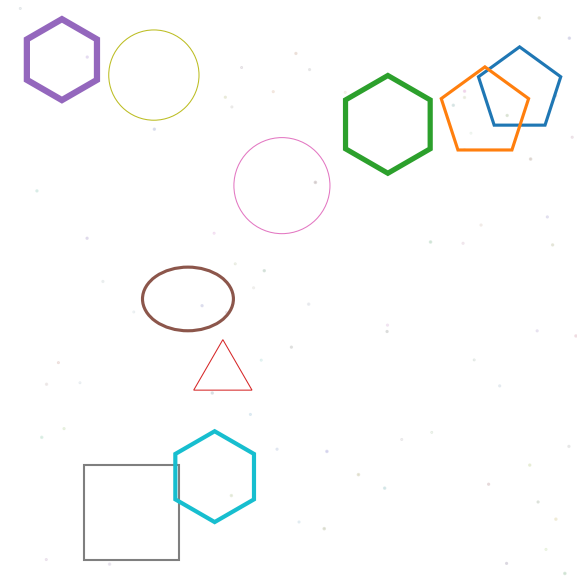[{"shape": "pentagon", "thickness": 1.5, "radius": 0.37, "center": [0.9, 0.843]}, {"shape": "pentagon", "thickness": 1.5, "radius": 0.4, "center": [0.84, 0.804]}, {"shape": "hexagon", "thickness": 2.5, "radius": 0.42, "center": [0.672, 0.784]}, {"shape": "triangle", "thickness": 0.5, "radius": 0.29, "center": [0.386, 0.353]}, {"shape": "hexagon", "thickness": 3, "radius": 0.35, "center": [0.107, 0.896]}, {"shape": "oval", "thickness": 1.5, "radius": 0.39, "center": [0.325, 0.481]}, {"shape": "circle", "thickness": 0.5, "radius": 0.42, "center": [0.488, 0.678]}, {"shape": "square", "thickness": 1, "radius": 0.41, "center": [0.228, 0.111]}, {"shape": "circle", "thickness": 0.5, "radius": 0.39, "center": [0.266, 0.869]}, {"shape": "hexagon", "thickness": 2, "radius": 0.39, "center": [0.372, 0.174]}]